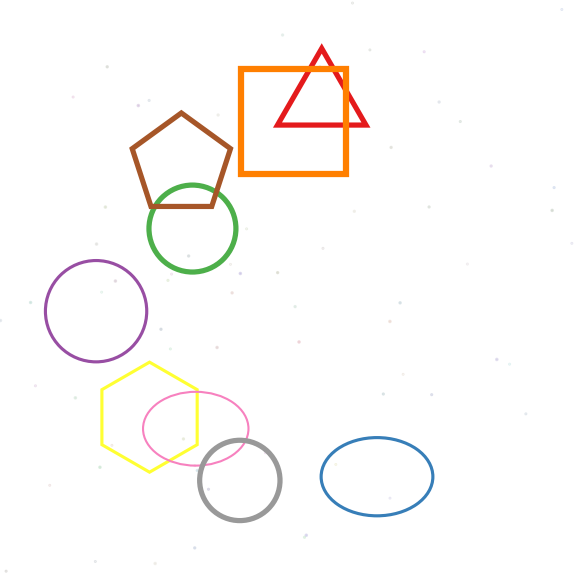[{"shape": "triangle", "thickness": 2.5, "radius": 0.44, "center": [0.557, 0.827]}, {"shape": "oval", "thickness": 1.5, "radius": 0.48, "center": [0.653, 0.174]}, {"shape": "circle", "thickness": 2.5, "radius": 0.38, "center": [0.333, 0.603]}, {"shape": "circle", "thickness": 1.5, "radius": 0.44, "center": [0.166, 0.46]}, {"shape": "square", "thickness": 3, "radius": 0.46, "center": [0.508, 0.789]}, {"shape": "hexagon", "thickness": 1.5, "radius": 0.48, "center": [0.259, 0.277]}, {"shape": "pentagon", "thickness": 2.5, "radius": 0.45, "center": [0.314, 0.714]}, {"shape": "oval", "thickness": 1, "radius": 0.46, "center": [0.339, 0.257]}, {"shape": "circle", "thickness": 2.5, "radius": 0.35, "center": [0.415, 0.167]}]